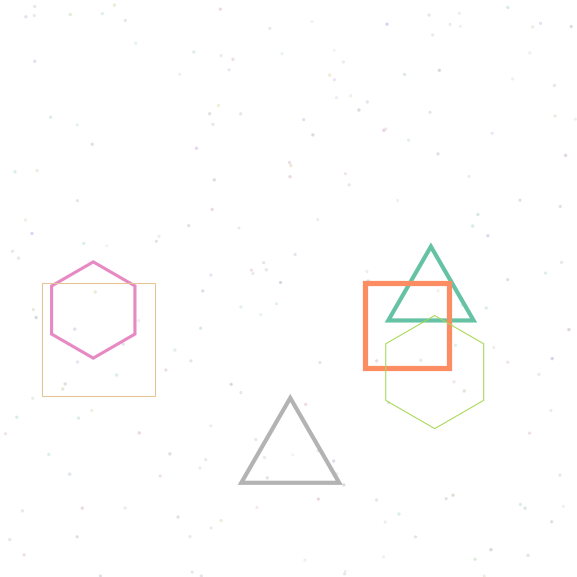[{"shape": "triangle", "thickness": 2, "radius": 0.43, "center": [0.746, 0.487]}, {"shape": "square", "thickness": 2.5, "radius": 0.37, "center": [0.705, 0.435]}, {"shape": "hexagon", "thickness": 1.5, "radius": 0.42, "center": [0.161, 0.462]}, {"shape": "hexagon", "thickness": 0.5, "radius": 0.49, "center": [0.753, 0.355]}, {"shape": "square", "thickness": 0.5, "radius": 0.49, "center": [0.17, 0.411]}, {"shape": "triangle", "thickness": 2, "radius": 0.49, "center": [0.503, 0.212]}]